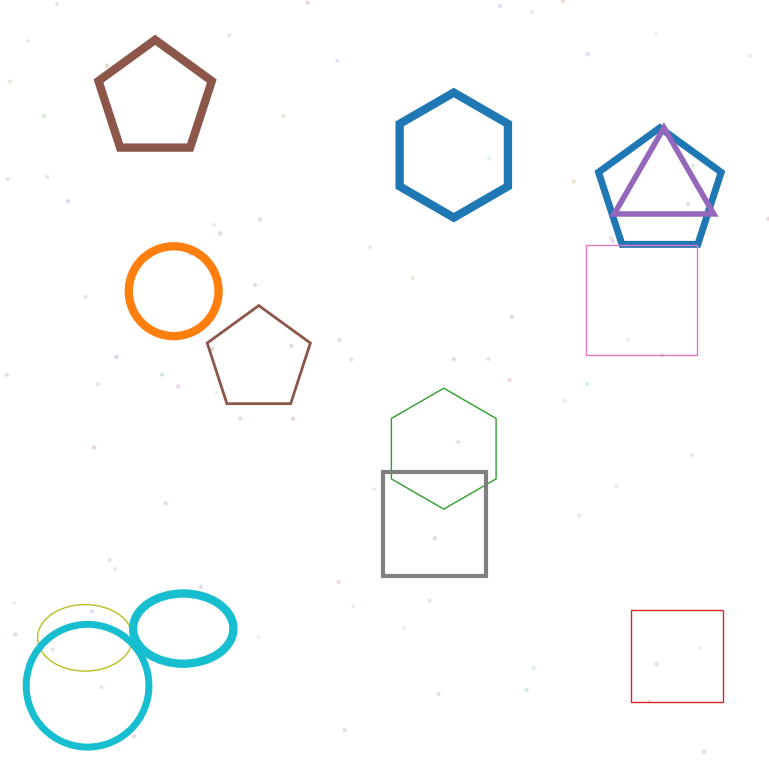[{"shape": "hexagon", "thickness": 3, "radius": 0.41, "center": [0.589, 0.799]}, {"shape": "pentagon", "thickness": 2.5, "radius": 0.42, "center": [0.857, 0.75]}, {"shape": "circle", "thickness": 3, "radius": 0.29, "center": [0.226, 0.622]}, {"shape": "hexagon", "thickness": 0.5, "radius": 0.39, "center": [0.576, 0.417]}, {"shape": "square", "thickness": 0.5, "radius": 0.3, "center": [0.879, 0.148]}, {"shape": "triangle", "thickness": 2, "radius": 0.37, "center": [0.862, 0.759]}, {"shape": "pentagon", "thickness": 3, "radius": 0.39, "center": [0.201, 0.871]}, {"shape": "pentagon", "thickness": 1, "radius": 0.35, "center": [0.336, 0.533]}, {"shape": "square", "thickness": 0.5, "radius": 0.36, "center": [0.833, 0.61]}, {"shape": "square", "thickness": 1.5, "radius": 0.34, "center": [0.564, 0.319]}, {"shape": "oval", "thickness": 0.5, "radius": 0.31, "center": [0.111, 0.172]}, {"shape": "circle", "thickness": 2.5, "radius": 0.4, "center": [0.114, 0.109]}, {"shape": "oval", "thickness": 3, "radius": 0.33, "center": [0.238, 0.184]}]